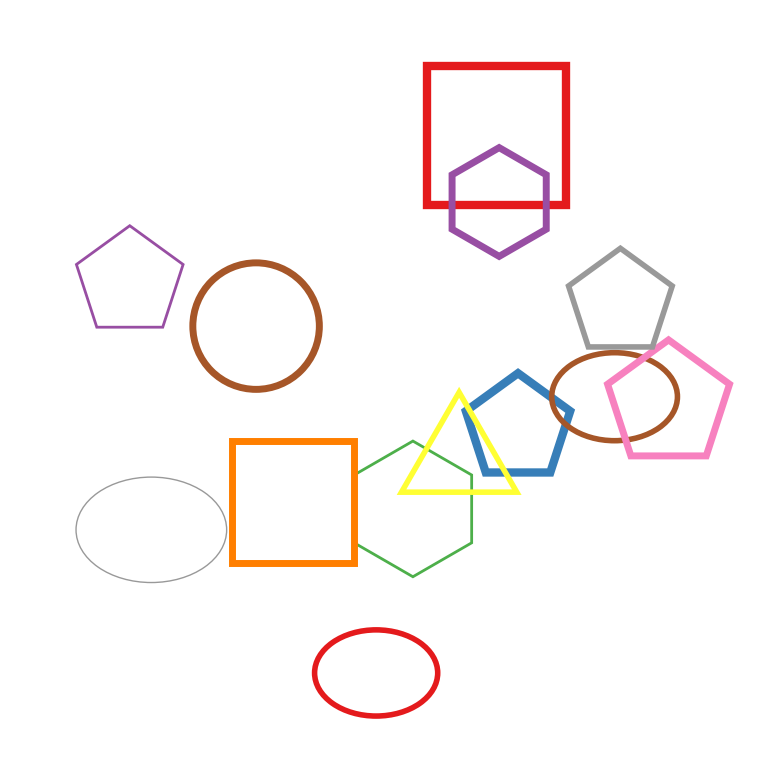[{"shape": "oval", "thickness": 2, "radius": 0.4, "center": [0.489, 0.126]}, {"shape": "square", "thickness": 3, "radius": 0.45, "center": [0.644, 0.824]}, {"shape": "pentagon", "thickness": 3, "radius": 0.36, "center": [0.673, 0.444]}, {"shape": "hexagon", "thickness": 1, "radius": 0.44, "center": [0.536, 0.339]}, {"shape": "pentagon", "thickness": 1, "radius": 0.36, "center": [0.169, 0.634]}, {"shape": "hexagon", "thickness": 2.5, "radius": 0.35, "center": [0.648, 0.738]}, {"shape": "square", "thickness": 2.5, "radius": 0.4, "center": [0.381, 0.347]}, {"shape": "triangle", "thickness": 2, "radius": 0.43, "center": [0.596, 0.404]}, {"shape": "circle", "thickness": 2.5, "radius": 0.41, "center": [0.333, 0.576]}, {"shape": "oval", "thickness": 2, "radius": 0.41, "center": [0.798, 0.485]}, {"shape": "pentagon", "thickness": 2.5, "radius": 0.42, "center": [0.868, 0.475]}, {"shape": "oval", "thickness": 0.5, "radius": 0.49, "center": [0.197, 0.312]}, {"shape": "pentagon", "thickness": 2, "radius": 0.35, "center": [0.806, 0.607]}]